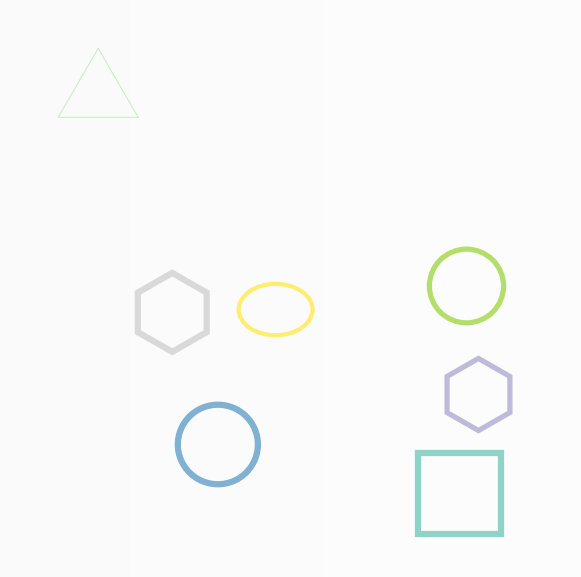[{"shape": "square", "thickness": 3, "radius": 0.35, "center": [0.791, 0.145]}, {"shape": "hexagon", "thickness": 2.5, "radius": 0.31, "center": [0.823, 0.316]}, {"shape": "circle", "thickness": 3, "radius": 0.34, "center": [0.375, 0.229]}, {"shape": "circle", "thickness": 2.5, "radius": 0.32, "center": [0.803, 0.504]}, {"shape": "hexagon", "thickness": 3, "radius": 0.34, "center": [0.296, 0.458]}, {"shape": "triangle", "thickness": 0.5, "radius": 0.4, "center": [0.169, 0.836]}, {"shape": "oval", "thickness": 2, "radius": 0.32, "center": [0.474, 0.463]}]